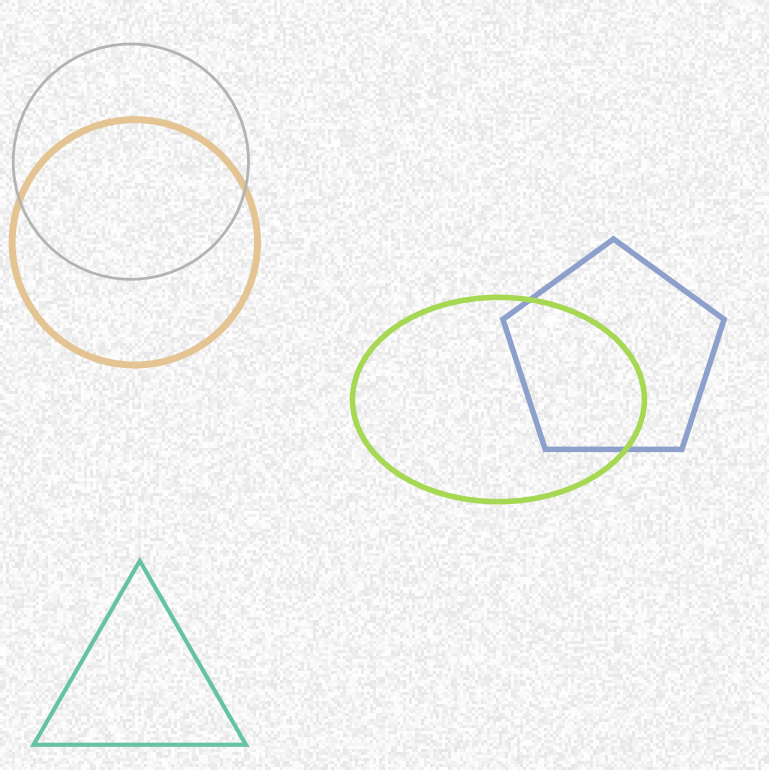[{"shape": "triangle", "thickness": 1.5, "radius": 0.8, "center": [0.182, 0.112]}, {"shape": "pentagon", "thickness": 2, "radius": 0.76, "center": [0.797, 0.539]}, {"shape": "oval", "thickness": 2, "radius": 0.95, "center": [0.647, 0.481]}, {"shape": "circle", "thickness": 2.5, "radius": 0.8, "center": [0.175, 0.685]}, {"shape": "circle", "thickness": 1, "radius": 0.76, "center": [0.17, 0.79]}]